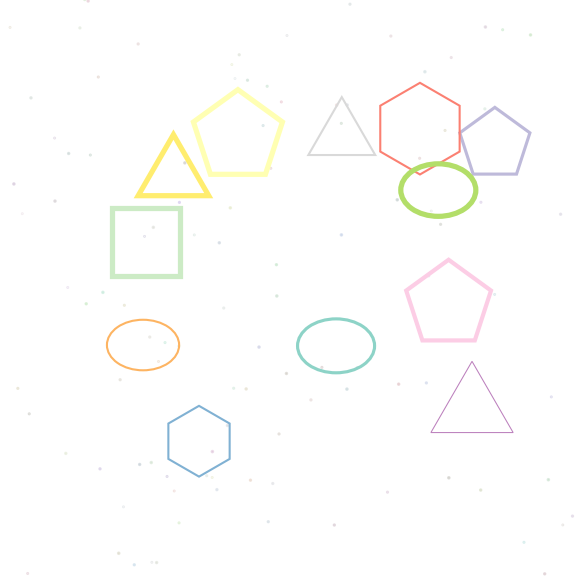[{"shape": "oval", "thickness": 1.5, "radius": 0.33, "center": [0.582, 0.4]}, {"shape": "pentagon", "thickness": 2.5, "radius": 0.41, "center": [0.412, 0.763]}, {"shape": "pentagon", "thickness": 1.5, "radius": 0.32, "center": [0.857, 0.749]}, {"shape": "hexagon", "thickness": 1, "radius": 0.4, "center": [0.727, 0.776]}, {"shape": "hexagon", "thickness": 1, "radius": 0.31, "center": [0.345, 0.235]}, {"shape": "oval", "thickness": 1, "radius": 0.31, "center": [0.248, 0.402]}, {"shape": "oval", "thickness": 2.5, "radius": 0.32, "center": [0.759, 0.67]}, {"shape": "pentagon", "thickness": 2, "radius": 0.39, "center": [0.777, 0.472]}, {"shape": "triangle", "thickness": 1, "radius": 0.33, "center": [0.592, 0.764]}, {"shape": "triangle", "thickness": 0.5, "radius": 0.41, "center": [0.817, 0.291]}, {"shape": "square", "thickness": 2.5, "radius": 0.29, "center": [0.252, 0.58]}, {"shape": "triangle", "thickness": 2.5, "radius": 0.35, "center": [0.3, 0.696]}]